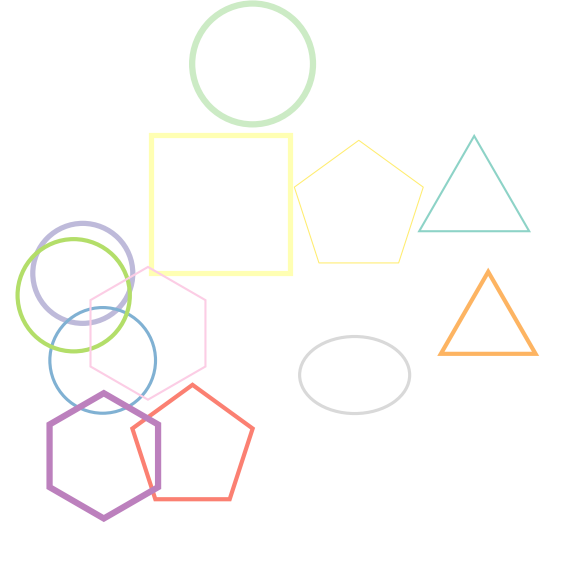[{"shape": "triangle", "thickness": 1, "radius": 0.55, "center": [0.821, 0.654]}, {"shape": "square", "thickness": 2.5, "radius": 0.6, "center": [0.382, 0.645]}, {"shape": "circle", "thickness": 2.5, "radius": 0.43, "center": [0.143, 0.526]}, {"shape": "pentagon", "thickness": 2, "radius": 0.55, "center": [0.333, 0.223]}, {"shape": "circle", "thickness": 1.5, "radius": 0.46, "center": [0.178, 0.375]}, {"shape": "triangle", "thickness": 2, "radius": 0.47, "center": [0.845, 0.434]}, {"shape": "circle", "thickness": 2, "radius": 0.49, "center": [0.128, 0.488]}, {"shape": "hexagon", "thickness": 1, "radius": 0.57, "center": [0.256, 0.422]}, {"shape": "oval", "thickness": 1.5, "radius": 0.48, "center": [0.614, 0.35]}, {"shape": "hexagon", "thickness": 3, "radius": 0.54, "center": [0.18, 0.21]}, {"shape": "circle", "thickness": 3, "radius": 0.52, "center": [0.437, 0.888]}, {"shape": "pentagon", "thickness": 0.5, "radius": 0.59, "center": [0.621, 0.639]}]